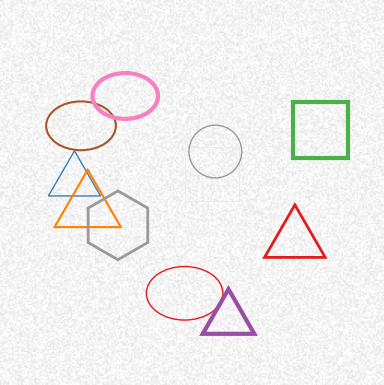[{"shape": "triangle", "thickness": 2, "radius": 0.45, "center": [0.766, 0.377]}, {"shape": "oval", "thickness": 1, "radius": 0.5, "center": [0.479, 0.238]}, {"shape": "triangle", "thickness": 1, "radius": 0.39, "center": [0.193, 0.53]}, {"shape": "square", "thickness": 3, "radius": 0.36, "center": [0.833, 0.662]}, {"shape": "triangle", "thickness": 3, "radius": 0.39, "center": [0.594, 0.172]}, {"shape": "triangle", "thickness": 1.5, "radius": 0.5, "center": [0.228, 0.46]}, {"shape": "square", "thickness": 0.5, "radius": 0.35, "center": [0.551, 0.549]}, {"shape": "oval", "thickness": 1.5, "radius": 0.45, "center": [0.21, 0.673]}, {"shape": "oval", "thickness": 3, "radius": 0.43, "center": [0.325, 0.751]}, {"shape": "hexagon", "thickness": 2, "radius": 0.45, "center": [0.306, 0.415]}, {"shape": "circle", "thickness": 1, "radius": 0.34, "center": [0.559, 0.606]}]